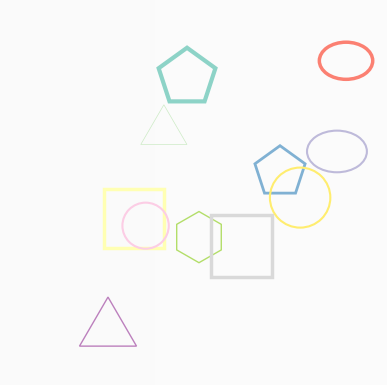[{"shape": "pentagon", "thickness": 3, "radius": 0.38, "center": [0.483, 0.799]}, {"shape": "square", "thickness": 2.5, "radius": 0.38, "center": [0.345, 0.433]}, {"shape": "oval", "thickness": 1.5, "radius": 0.39, "center": [0.87, 0.607]}, {"shape": "oval", "thickness": 2.5, "radius": 0.34, "center": [0.893, 0.842]}, {"shape": "pentagon", "thickness": 2, "radius": 0.34, "center": [0.723, 0.553]}, {"shape": "hexagon", "thickness": 1, "radius": 0.33, "center": [0.514, 0.384]}, {"shape": "circle", "thickness": 1.5, "radius": 0.3, "center": [0.376, 0.414]}, {"shape": "square", "thickness": 2.5, "radius": 0.4, "center": [0.624, 0.361]}, {"shape": "triangle", "thickness": 1, "radius": 0.42, "center": [0.279, 0.143]}, {"shape": "triangle", "thickness": 0.5, "radius": 0.34, "center": [0.423, 0.659]}, {"shape": "circle", "thickness": 1.5, "radius": 0.39, "center": [0.775, 0.487]}]